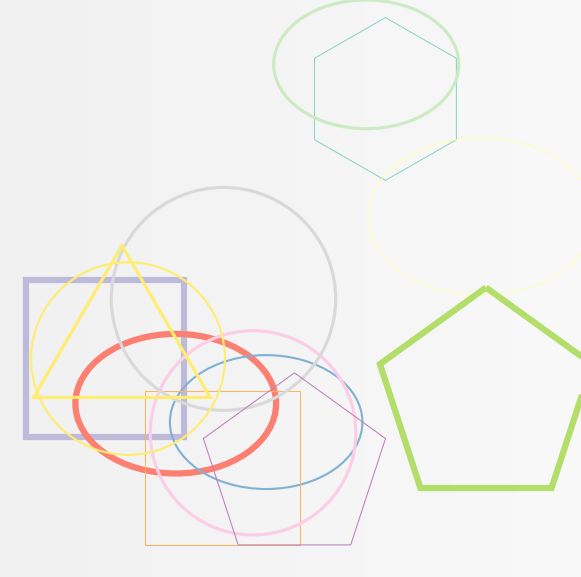[{"shape": "hexagon", "thickness": 0.5, "radius": 0.7, "center": [0.663, 0.828]}, {"shape": "oval", "thickness": 0.5, "radius": 0.97, "center": [0.828, 0.624]}, {"shape": "square", "thickness": 3, "radius": 0.68, "center": [0.181, 0.378]}, {"shape": "oval", "thickness": 3, "radius": 0.86, "center": [0.302, 0.3]}, {"shape": "oval", "thickness": 1, "radius": 0.83, "center": [0.458, 0.268]}, {"shape": "square", "thickness": 0.5, "radius": 0.67, "center": [0.383, 0.189]}, {"shape": "pentagon", "thickness": 3, "radius": 0.96, "center": [0.836, 0.309]}, {"shape": "circle", "thickness": 1.5, "radius": 0.88, "center": [0.435, 0.25]}, {"shape": "circle", "thickness": 1.5, "radius": 0.97, "center": [0.385, 0.482]}, {"shape": "pentagon", "thickness": 0.5, "radius": 0.82, "center": [0.507, 0.189]}, {"shape": "oval", "thickness": 1.5, "radius": 0.8, "center": [0.63, 0.888]}, {"shape": "circle", "thickness": 1, "radius": 0.83, "center": [0.22, 0.378]}, {"shape": "triangle", "thickness": 1.5, "radius": 0.88, "center": [0.21, 0.399]}]